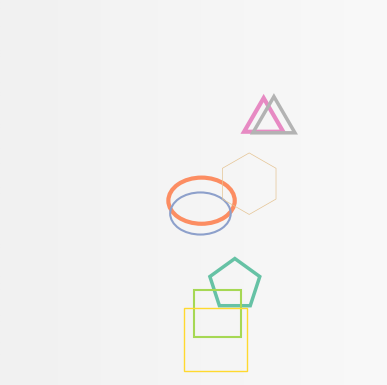[{"shape": "pentagon", "thickness": 2.5, "radius": 0.34, "center": [0.606, 0.261]}, {"shape": "oval", "thickness": 3, "radius": 0.43, "center": [0.52, 0.479]}, {"shape": "oval", "thickness": 1.5, "radius": 0.39, "center": [0.517, 0.445]}, {"shape": "triangle", "thickness": 3, "radius": 0.29, "center": [0.68, 0.687]}, {"shape": "square", "thickness": 1.5, "radius": 0.3, "center": [0.56, 0.186]}, {"shape": "square", "thickness": 1, "radius": 0.41, "center": [0.557, 0.118]}, {"shape": "hexagon", "thickness": 0.5, "radius": 0.4, "center": [0.643, 0.523]}, {"shape": "triangle", "thickness": 2.5, "radius": 0.31, "center": [0.707, 0.686]}]